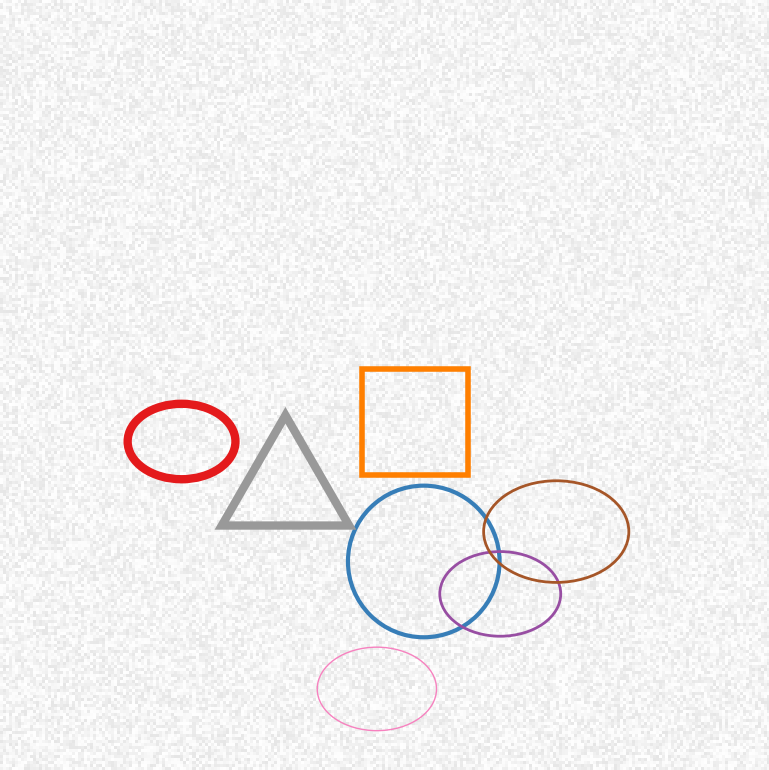[{"shape": "oval", "thickness": 3, "radius": 0.35, "center": [0.236, 0.427]}, {"shape": "circle", "thickness": 1.5, "radius": 0.49, "center": [0.55, 0.271]}, {"shape": "oval", "thickness": 1, "radius": 0.39, "center": [0.65, 0.229]}, {"shape": "square", "thickness": 2, "radius": 0.34, "center": [0.539, 0.451]}, {"shape": "oval", "thickness": 1, "radius": 0.47, "center": [0.722, 0.31]}, {"shape": "oval", "thickness": 0.5, "radius": 0.39, "center": [0.489, 0.105]}, {"shape": "triangle", "thickness": 3, "radius": 0.48, "center": [0.371, 0.365]}]